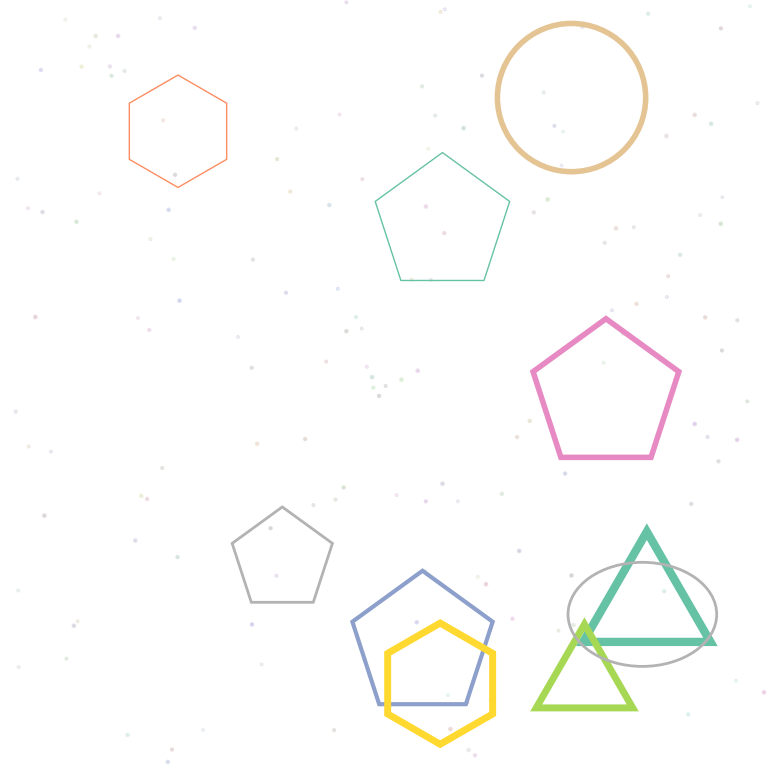[{"shape": "triangle", "thickness": 3, "radius": 0.48, "center": [0.84, 0.214]}, {"shape": "pentagon", "thickness": 0.5, "radius": 0.46, "center": [0.575, 0.71]}, {"shape": "hexagon", "thickness": 0.5, "radius": 0.36, "center": [0.231, 0.83]}, {"shape": "pentagon", "thickness": 1.5, "radius": 0.48, "center": [0.549, 0.163]}, {"shape": "pentagon", "thickness": 2, "radius": 0.5, "center": [0.787, 0.487]}, {"shape": "triangle", "thickness": 2.5, "radius": 0.36, "center": [0.759, 0.117]}, {"shape": "hexagon", "thickness": 2.5, "radius": 0.39, "center": [0.572, 0.112]}, {"shape": "circle", "thickness": 2, "radius": 0.48, "center": [0.742, 0.873]}, {"shape": "oval", "thickness": 1, "radius": 0.48, "center": [0.834, 0.202]}, {"shape": "pentagon", "thickness": 1, "radius": 0.34, "center": [0.367, 0.273]}]